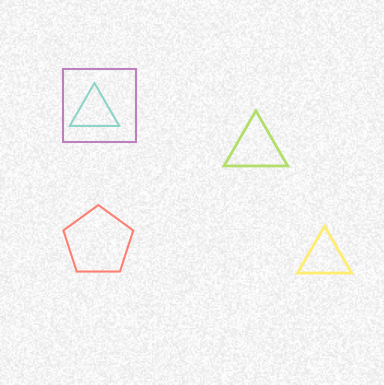[{"shape": "triangle", "thickness": 1.5, "radius": 0.37, "center": [0.245, 0.71]}, {"shape": "pentagon", "thickness": 1.5, "radius": 0.48, "center": [0.255, 0.372]}, {"shape": "triangle", "thickness": 2, "radius": 0.48, "center": [0.665, 0.617]}, {"shape": "square", "thickness": 1.5, "radius": 0.47, "center": [0.259, 0.726]}, {"shape": "triangle", "thickness": 2, "radius": 0.41, "center": [0.843, 0.331]}]